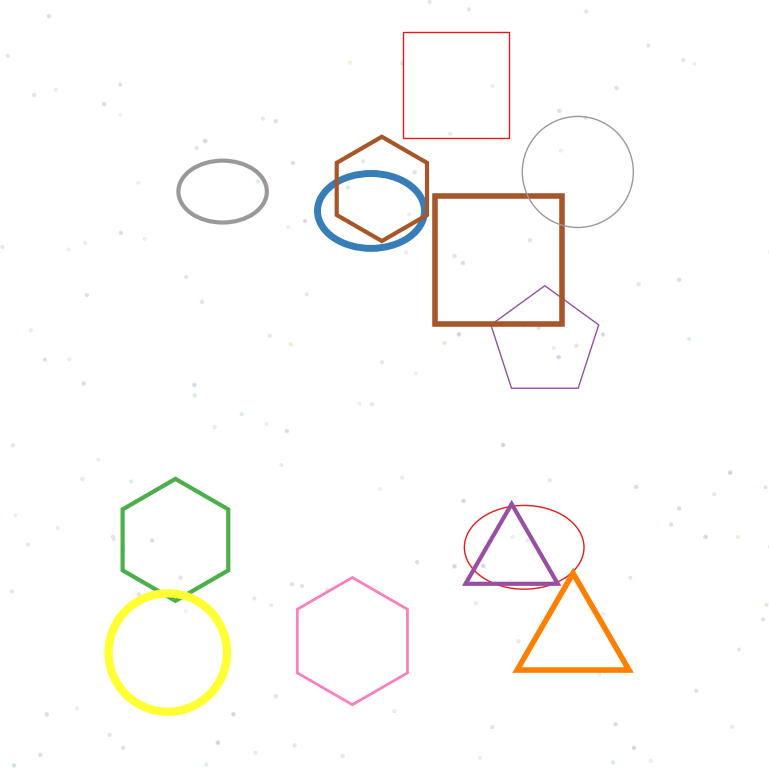[{"shape": "oval", "thickness": 0.5, "radius": 0.39, "center": [0.681, 0.289]}, {"shape": "square", "thickness": 0.5, "radius": 0.35, "center": [0.592, 0.889]}, {"shape": "oval", "thickness": 2.5, "radius": 0.35, "center": [0.482, 0.726]}, {"shape": "hexagon", "thickness": 1.5, "radius": 0.4, "center": [0.228, 0.299]}, {"shape": "pentagon", "thickness": 0.5, "radius": 0.37, "center": [0.708, 0.555]}, {"shape": "triangle", "thickness": 1.5, "radius": 0.35, "center": [0.664, 0.276]}, {"shape": "triangle", "thickness": 2, "radius": 0.42, "center": [0.744, 0.172]}, {"shape": "circle", "thickness": 3, "radius": 0.38, "center": [0.218, 0.153]}, {"shape": "hexagon", "thickness": 1.5, "radius": 0.34, "center": [0.496, 0.755]}, {"shape": "square", "thickness": 2, "radius": 0.41, "center": [0.647, 0.662]}, {"shape": "hexagon", "thickness": 1, "radius": 0.41, "center": [0.458, 0.167]}, {"shape": "circle", "thickness": 0.5, "radius": 0.36, "center": [0.75, 0.777]}, {"shape": "oval", "thickness": 1.5, "radius": 0.29, "center": [0.289, 0.751]}]